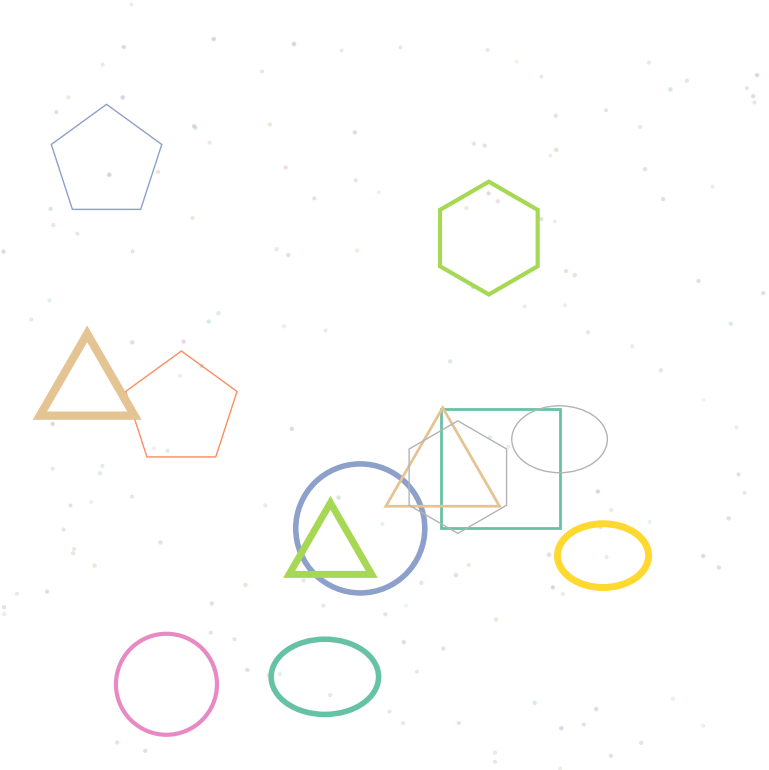[{"shape": "square", "thickness": 1, "radius": 0.39, "center": [0.65, 0.391]}, {"shape": "oval", "thickness": 2, "radius": 0.35, "center": [0.422, 0.121]}, {"shape": "pentagon", "thickness": 0.5, "radius": 0.38, "center": [0.236, 0.468]}, {"shape": "circle", "thickness": 2, "radius": 0.42, "center": [0.468, 0.314]}, {"shape": "pentagon", "thickness": 0.5, "radius": 0.38, "center": [0.138, 0.789]}, {"shape": "circle", "thickness": 1.5, "radius": 0.33, "center": [0.216, 0.111]}, {"shape": "triangle", "thickness": 2.5, "radius": 0.31, "center": [0.429, 0.285]}, {"shape": "hexagon", "thickness": 1.5, "radius": 0.37, "center": [0.635, 0.691]}, {"shape": "oval", "thickness": 2.5, "radius": 0.3, "center": [0.783, 0.278]}, {"shape": "triangle", "thickness": 1, "radius": 0.43, "center": [0.575, 0.385]}, {"shape": "triangle", "thickness": 3, "radius": 0.35, "center": [0.113, 0.496]}, {"shape": "hexagon", "thickness": 0.5, "radius": 0.37, "center": [0.595, 0.38]}, {"shape": "oval", "thickness": 0.5, "radius": 0.31, "center": [0.727, 0.43]}]